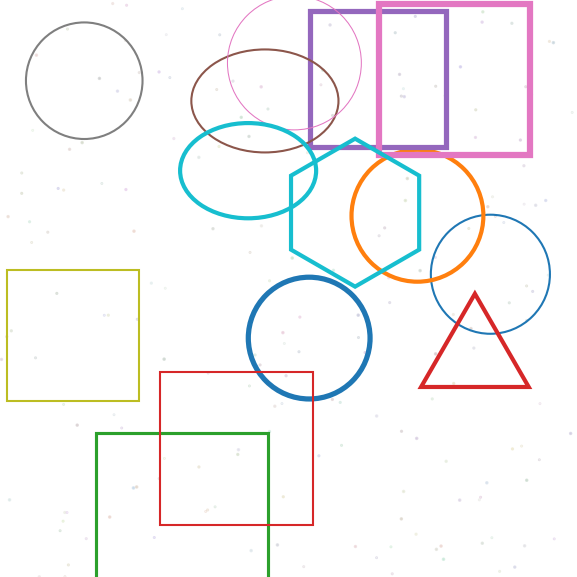[{"shape": "circle", "thickness": 2.5, "radius": 0.53, "center": [0.535, 0.414]}, {"shape": "circle", "thickness": 1, "radius": 0.52, "center": [0.849, 0.524]}, {"shape": "circle", "thickness": 2, "radius": 0.57, "center": [0.723, 0.626]}, {"shape": "square", "thickness": 1.5, "radius": 0.74, "center": [0.316, 0.1]}, {"shape": "square", "thickness": 1, "radius": 0.66, "center": [0.41, 0.222]}, {"shape": "triangle", "thickness": 2, "radius": 0.54, "center": [0.822, 0.383]}, {"shape": "square", "thickness": 2.5, "radius": 0.59, "center": [0.655, 0.862]}, {"shape": "oval", "thickness": 1, "radius": 0.64, "center": [0.459, 0.824]}, {"shape": "circle", "thickness": 0.5, "radius": 0.58, "center": [0.51, 0.89]}, {"shape": "square", "thickness": 3, "radius": 0.66, "center": [0.787, 0.861]}, {"shape": "circle", "thickness": 1, "radius": 0.5, "center": [0.146, 0.859]}, {"shape": "square", "thickness": 1, "radius": 0.57, "center": [0.126, 0.419]}, {"shape": "oval", "thickness": 2, "radius": 0.59, "center": [0.43, 0.704]}, {"shape": "hexagon", "thickness": 2, "radius": 0.64, "center": [0.615, 0.631]}]